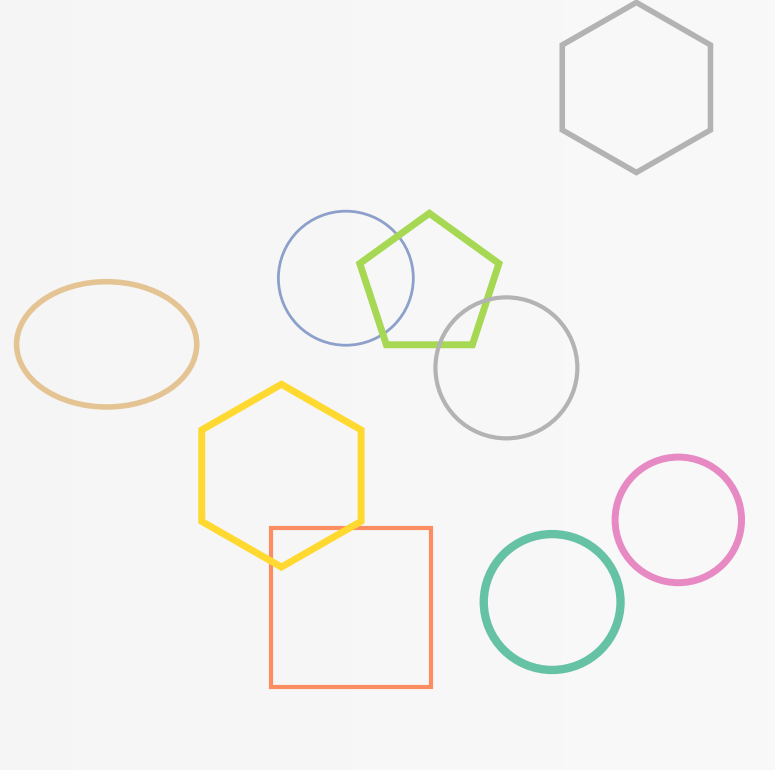[{"shape": "circle", "thickness": 3, "radius": 0.44, "center": [0.712, 0.218]}, {"shape": "square", "thickness": 1.5, "radius": 0.52, "center": [0.453, 0.211]}, {"shape": "circle", "thickness": 1, "radius": 0.44, "center": [0.446, 0.639]}, {"shape": "circle", "thickness": 2.5, "radius": 0.41, "center": [0.875, 0.325]}, {"shape": "pentagon", "thickness": 2.5, "radius": 0.47, "center": [0.554, 0.629]}, {"shape": "hexagon", "thickness": 2.5, "radius": 0.59, "center": [0.363, 0.382]}, {"shape": "oval", "thickness": 2, "radius": 0.58, "center": [0.138, 0.553]}, {"shape": "hexagon", "thickness": 2, "radius": 0.55, "center": [0.821, 0.886]}, {"shape": "circle", "thickness": 1.5, "radius": 0.46, "center": [0.653, 0.522]}]